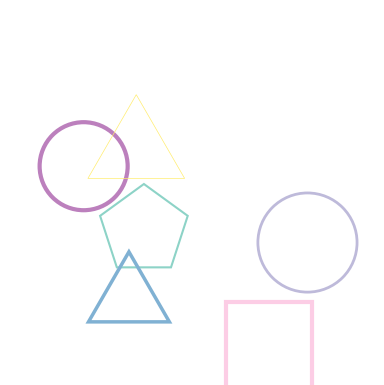[{"shape": "pentagon", "thickness": 1.5, "radius": 0.6, "center": [0.374, 0.402]}, {"shape": "circle", "thickness": 2, "radius": 0.64, "center": [0.799, 0.37]}, {"shape": "triangle", "thickness": 2.5, "radius": 0.61, "center": [0.335, 0.225]}, {"shape": "square", "thickness": 3, "radius": 0.55, "center": [0.699, 0.105]}, {"shape": "circle", "thickness": 3, "radius": 0.57, "center": [0.217, 0.568]}, {"shape": "triangle", "thickness": 0.5, "radius": 0.73, "center": [0.354, 0.609]}]